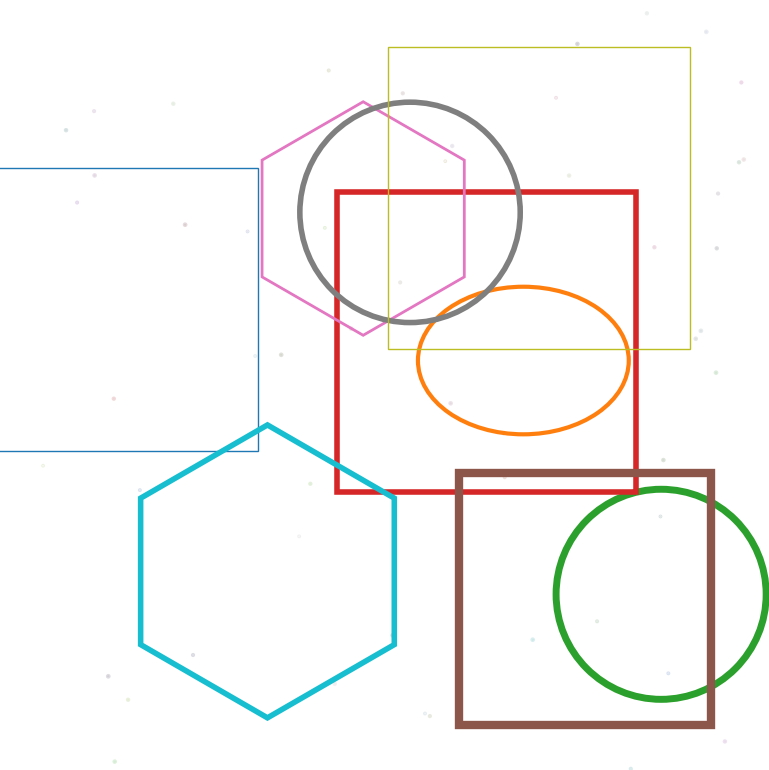[{"shape": "square", "thickness": 0.5, "radius": 0.92, "center": [0.152, 0.598]}, {"shape": "oval", "thickness": 1.5, "radius": 0.68, "center": [0.68, 0.532]}, {"shape": "circle", "thickness": 2.5, "radius": 0.68, "center": [0.859, 0.228]}, {"shape": "square", "thickness": 2, "radius": 0.97, "center": [0.632, 0.556]}, {"shape": "square", "thickness": 3, "radius": 0.82, "center": [0.76, 0.223]}, {"shape": "hexagon", "thickness": 1, "radius": 0.76, "center": [0.472, 0.716]}, {"shape": "circle", "thickness": 2, "radius": 0.72, "center": [0.533, 0.724]}, {"shape": "square", "thickness": 0.5, "radius": 0.98, "center": [0.701, 0.743]}, {"shape": "hexagon", "thickness": 2, "radius": 0.95, "center": [0.347, 0.258]}]